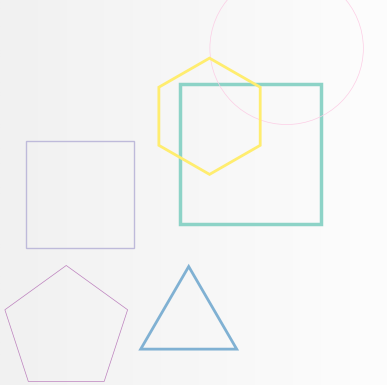[{"shape": "square", "thickness": 2.5, "radius": 0.91, "center": [0.646, 0.599]}, {"shape": "square", "thickness": 1, "radius": 0.69, "center": [0.206, 0.496]}, {"shape": "triangle", "thickness": 2, "radius": 0.72, "center": [0.487, 0.165]}, {"shape": "circle", "thickness": 0.5, "radius": 0.99, "center": [0.74, 0.875]}, {"shape": "pentagon", "thickness": 0.5, "radius": 0.83, "center": [0.171, 0.144]}, {"shape": "hexagon", "thickness": 2, "radius": 0.75, "center": [0.541, 0.698]}]